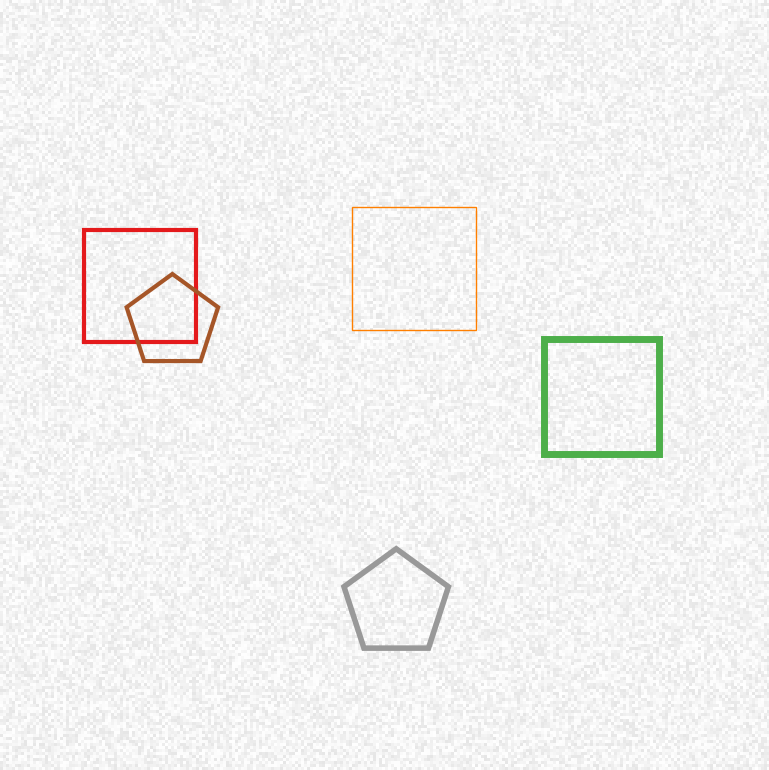[{"shape": "square", "thickness": 1.5, "radius": 0.37, "center": [0.182, 0.629]}, {"shape": "square", "thickness": 2.5, "radius": 0.37, "center": [0.781, 0.484]}, {"shape": "square", "thickness": 0.5, "radius": 0.4, "center": [0.538, 0.651]}, {"shape": "pentagon", "thickness": 1.5, "radius": 0.31, "center": [0.224, 0.582]}, {"shape": "pentagon", "thickness": 2, "radius": 0.36, "center": [0.515, 0.216]}]